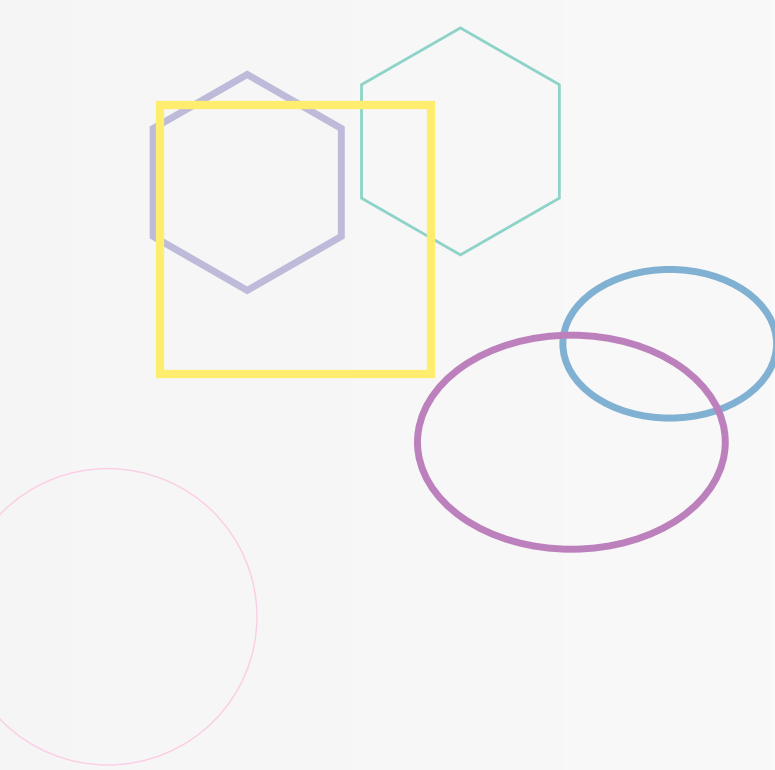[{"shape": "hexagon", "thickness": 1, "radius": 0.74, "center": [0.594, 0.816]}, {"shape": "hexagon", "thickness": 2.5, "radius": 0.7, "center": [0.319, 0.763]}, {"shape": "oval", "thickness": 2.5, "radius": 0.69, "center": [0.864, 0.554]}, {"shape": "circle", "thickness": 0.5, "radius": 0.96, "center": [0.139, 0.199]}, {"shape": "oval", "thickness": 2.5, "radius": 0.99, "center": [0.737, 0.426]}, {"shape": "square", "thickness": 3, "radius": 0.87, "center": [0.382, 0.689]}]